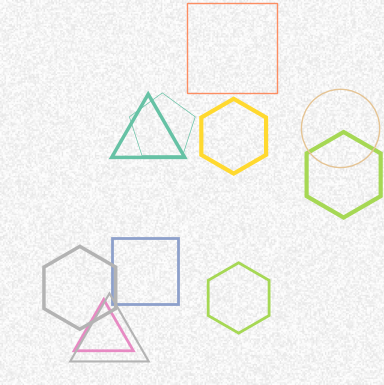[{"shape": "pentagon", "thickness": 0.5, "radius": 0.45, "center": [0.422, 0.669]}, {"shape": "triangle", "thickness": 2.5, "radius": 0.55, "center": [0.385, 0.646]}, {"shape": "square", "thickness": 1, "radius": 0.58, "center": [0.602, 0.876]}, {"shape": "square", "thickness": 2, "radius": 0.43, "center": [0.377, 0.296]}, {"shape": "triangle", "thickness": 2, "radius": 0.44, "center": [0.269, 0.133]}, {"shape": "hexagon", "thickness": 3, "radius": 0.56, "center": [0.893, 0.546]}, {"shape": "hexagon", "thickness": 2, "radius": 0.46, "center": [0.62, 0.226]}, {"shape": "hexagon", "thickness": 3, "radius": 0.49, "center": [0.607, 0.646]}, {"shape": "circle", "thickness": 1, "radius": 0.51, "center": [0.885, 0.666]}, {"shape": "triangle", "thickness": 1.5, "radius": 0.59, "center": [0.284, 0.12]}, {"shape": "hexagon", "thickness": 2.5, "radius": 0.54, "center": [0.207, 0.252]}]